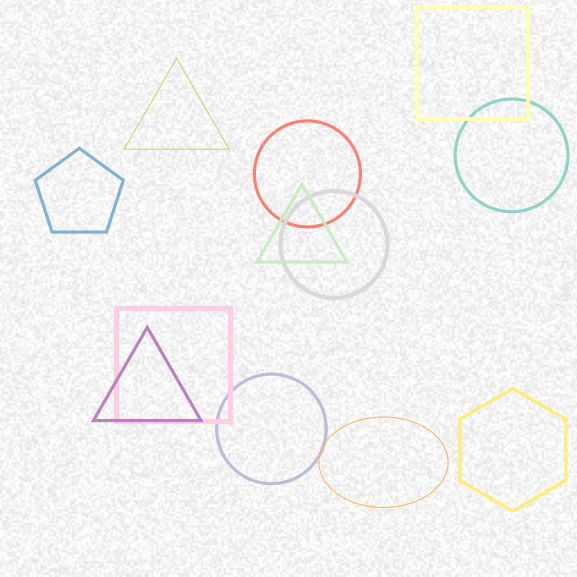[{"shape": "circle", "thickness": 1.5, "radius": 0.49, "center": [0.886, 0.73]}, {"shape": "square", "thickness": 2, "radius": 0.48, "center": [0.818, 0.89]}, {"shape": "circle", "thickness": 1.5, "radius": 0.47, "center": [0.47, 0.256]}, {"shape": "circle", "thickness": 1.5, "radius": 0.46, "center": [0.532, 0.698]}, {"shape": "pentagon", "thickness": 1.5, "radius": 0.4, "center": [0.137, 0.662]}, {"shape": "oval", "thickness": 0.5, "radius": 0.56, "center": [0.664, 0.199]}, {"shape": "triangle", "thickness": 0.5, "radius": 0.52, "center": [0.306, 0.793]}, {"shape": "square", "thickness": 2.5, "radius": 0.49, "center": [0.299, 0.368]}, {"shape": "circle", "thickness": 2, "radius": 0.46, "center": [0.578, 0.576]}, {"shape": "triangle", "thickness": 1.5, "radius": 0.54, "center": [0.255, 0.325]}, {"shape": "triangle", "thickness": 1.5, "radius": 0.45, "center": [0.523, 0.59]}, {"shape": "hexagon", "thickness": 1.5, "radius": 0.53, "center": [0.888, 0.22]}]